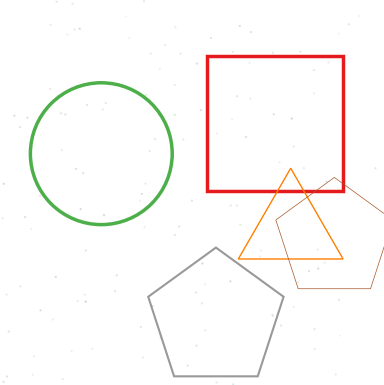[{"shape": "square", "thickness": 2.5, "radius": 0.88, "center": [0.715, 0.679]}, {"shape": "circle", "thickness": 2.5, "radius": 0.92, "center": [0.263, 0.601]}, {"shape": "triangle", "thickness": 1, "radius": 0.79, "center": [0.755, 0.406]}, {"shape": "pentagon", "thickness": 0.5, "radius": 0.8, "center": [0.868, 0.379]}, {"shape": "pentagon", "thickness": 1.5, "radius": 0.92, "center": [0.561, 0.172]}]